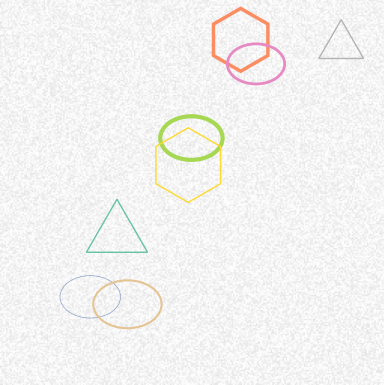[{"shape": "triangle", "thickness": 1, "radius": 0.46, "center": [0.304, 0.391]}, {"shape": "hexagon", "thickness": 2.5, "radius": 0.41, "center": [0.625, 0.897]}, {"shape": "oval", "thickness": 0.5, "radius": 0.39, "center": [0.234, 0.229]}, {"shape": "oval", "thickness": 2, "radius": 0.37, "center": [0.665, 0.834]}, {"shape": "oval", "thickness": 3, "radius": 0.4, "center": [0.497, 0.641]}, {"shape": "hexagon", "thickness": 1, "radius": 0.48, "center": [0.489, 0.571]}, {"shape": "oval", "thickness": 1.5, "radius": 0.44, "center": [0.331, 0.21]}, {"shape": "triangle", "thickness": 1, "radius": 0.34, "center": [0.886, 0.882]}]